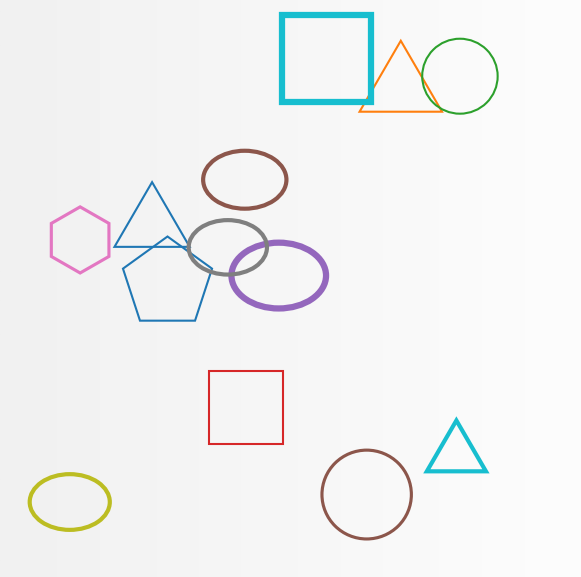[{"shape": "pentagon", "thickness": 1, "radius": 0.4, "center": [0.288, 0.509]}, {"shape": "triangle", "thickness": 1, "radius": 0.37, "center": [0.262, 0.609]}, {"shape": "triangle", "thickness": 1, "radius": 0.41, "center": [0.69, 0.847]}, {"shape": "circle", "thickness": 1, "radius": 0.32, "center": [0.791, 0.867]}, {"shape": "square", "thickness": 1, "radius": 0.32, "center": [0.424, 0.294]}, {"shape": "oval", "thickness": 3, "radius": 0.41, "center": [0.48, 0.522]}, {"shape": "oval", "thickness": 2, "radius": 0.36, "center": [0.421, 0.688]}, {"shape": "circle", "thickness": 1.5, "radius": 0.38, "center": [0.631, 0.143]}, {"shape": "hexagon", "thickness": 1.5, "radius": 0.29, "center": [0.138, 0.584]}, {"shape": "oval", "thickness": 2, "radius": 0.34, "center": [0.392, 0.571]}, {"shape": "oval", "thickness": 2, "radius": 0.34, "center": [0.12, 0.13]}, {"shape": "triangle", "thickness": 2, "radius": 0.29, "center": [0.785, 0.212]}, {"shape": "square", "thickness": 3, "radius": 0.38, "center": [0.562, 0.898]}]